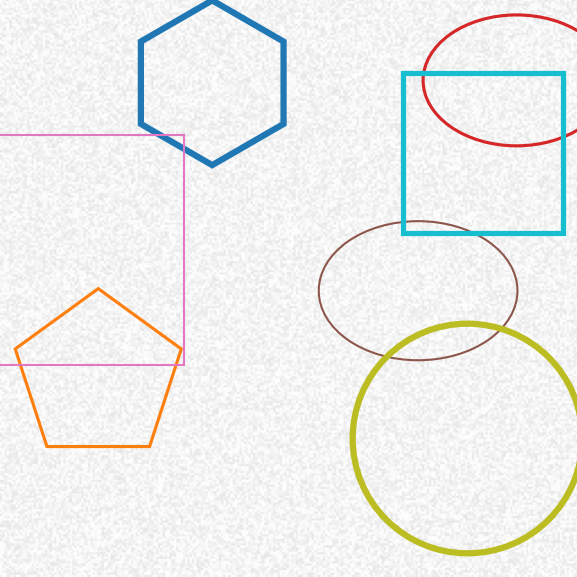[{"shape": "hexagon", "thickness": 3, "radius": 0.71, "center": [0.367, 0.856]}, {"shape": "pentagon", "thickness": 1.5, "radius": 0.76, "center": [0.17, 0.348]}, {"shape": "oval", "thickness": 1.5, "radius": 0.81, "center": [0.895, 0.86]}, {"shape": "oval", "thickness": 1, "radius": 0.86, "center": [0.724, 0.496]}, {"shape": "square", "thickness": 1, "radius": 1.0, "center": [0.12, 0.566]}, {"shape": "circle", "thickness": 3, "radius": 0.99, "center": [0.809, 0.24]}, {"shape": "square", "thickness": 2.5, "radius": 0.69, "center": [0.837, 0.734]}]